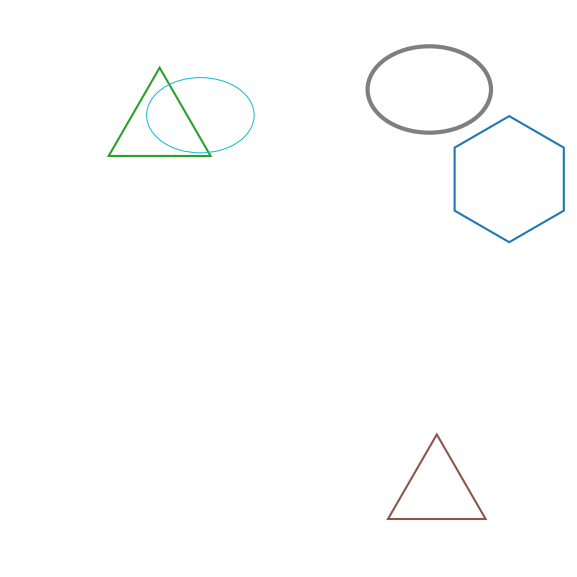[{"shape": "hexagon", "thickness": 1, "radius": 0.55, "center": [0.882, 0.689]}, {"shape": "triangle", "thickness": 1, "radius": 0.51, "center": [0.276, 0.78]}, {"shape": "triangle", "thickness": 1, "radius": 0.49, "center": [0.756, 0.149]}, {"shape": "oval", "thickness": 2, "radius": 0.53, "center": [0.743, 0.844]}, {"shape": "oval", "thickness": 0.5, "radius": 0.47, "center": [0.347, 0.8]}]